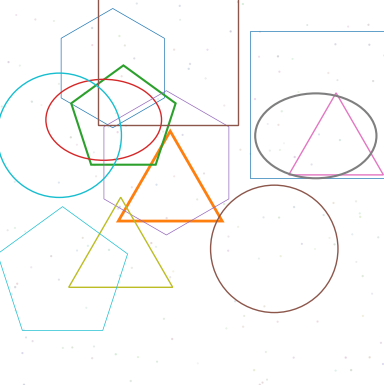[{"shape": "hexagon", "thickness": 0.5, "radius": 0.77, "center": [0.293, 0.823]}, {"shape": "square", "thickness": 0.5, "radius": 0.95, "center": [0.84, 0.729]}, {"shape": "triangle", "thickness": 2, "radius": 0.78, "center": [0.442, 0.504]}, {"shape": "pentagon", "thickness": 1.5, "radius": 0.71, "center": [0.321, 0.688]}, {"shape": "oval", "thickness": 1, "radius": 0.75, "center": [0.269, 0.689]}, {"shape": "hexagon", "thickness": 0.5, "radius": 0.94, "center": [0.432, 0.577]}, {"shape": "square", "thickness": 1, "radius": 0.91, "center": [0.437, 0.857]}, {"shape": "circle", "thickness": 1, "radius": 0.83, "center": [0.712, 0.354]}, {"shape": "triangle", "thickness": 1, "radius": 0.71, "center": [0.873, 0.617]}, {"shape": "oval", "thickness": 1.5, "radius": 0.79, "center": [0.82, 0.647]}, {"shape": "triangle", "thickness": 1, "radius": 0.78, "center": [0.314, 0.332]}, {"shape": "circle", "thickness": 1, "radius": 0.81, "center": [0.154, 0.649]}, {"shape": "pentagon", "thickness": 0.5, "radius": 0.89, "center": [0.162, 0.286]}]